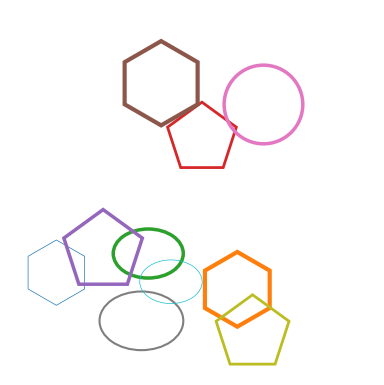[{"shape": "hexagon", "thickness": 0.5, "radius": 0.42, "center": [0.146, 0.292]}, {"shape": "hexagon", "thickness": 3, "radius": 0.49, "center": [0.616, 0.249]}, {"shape": "oval", "thickness": 2.5, "radius": 0.45, "center": [0.385, 0.341]}, {"shape": "pentagon", "thickness": 2, "radius": 0.47, "center": [0.525, 0.641]}, {"shape": "pentagon", "thickness": 2.5, "radius": 0.54, "center": [0.268, 0.348]}, {"shape": "hexagon", "thickness": 3, "radius": 0.55, "center": [0.419, 0.784]}, {"shape": "circle", "thickness": 2.5, "radius": 0.51, "center": [0.684, 0.729]}, {"shape": "oval", "thickness": 1.5, "radius": 0.54, "center": [0.367, 0.167]}, {"shape": "pentagon", "thickness": 2, "radius": 0.5, "center": [0.656, 0.135]}, {"shape": "oval", "thickness": 0.5, "radius": 0.41, "center": [0.444, 0.268]}]